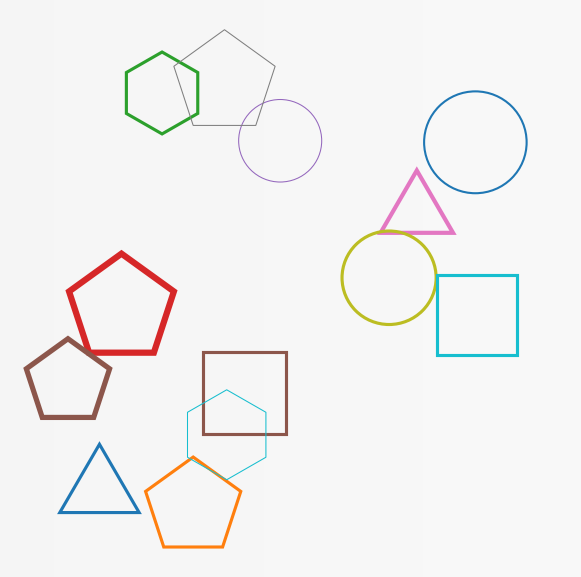[{"shape": "triangle", "thickness": 1.5, "radius": 0.39, "center": [0.171, 0.151]}, {"shape": "circle", "thickness": 1, "radius": 0.44, "center": [0.818, 0.753]}, {"shape": "pentagon", "thickness": 1.5, "radius": 0.43, "center": [0.332, 0.122]}, {"shape": "hexagon", "thickness": 1.5, "radius": 0.35, "center": [0.279, 0.838]}, {"shape": "pentagon", "thickness": 3, "radius": 0.47, "center": [0.209, 0.465]}, {"shape": "circle", "thickness": 0.5, "radius": 0.36, "center": [0.482, 0.755]}, {"shape": "pentagon", "thickness": 2.5, "radius": 0.38, "center": [0.117, 0.337]}, {"shape": "square", "thickness": 1.5, "radius": 0.36, "center": [0.42, 0.319]}, {"shape": "triangle", "thickness": 2, "radius": 0.36, "center": [0.717, 0.632]}, {"shape": "pentagon", "thickness": 0.5, "radius": 0.46, "center": [0.386, 0.856]}, {"shape": "circle", "thickness": 1.5, "radius": 0.4, "center": [0.669, 0.518]}, {"shape": "square", "thickness": 1.5, "radius": 0.35, "center": [0.82, 0.454]}, {"shape": "hexagon", "thickness": 0.5, "radius": 0.39, "center": [0.39, 0.246]}]